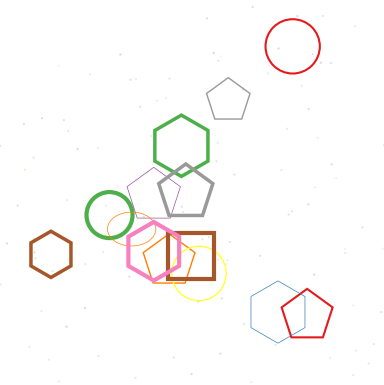[{"shape": "circle", "thickness": 1.5, "radius": 0.35, "center": [0.76, 0.88]}, {"shape": "pentagon", "thickness": 1.5, "radius": 0.35, "center": [0.798, 0.18]}, {"shape": "hexagon", "thickness": 0.5, "radius": 0.4, "center": [0.722, 0.189]}, {"shape": "hexagon", "thickness": 2.5, "radius": 0.4, "center": [0.471, 0.621]}, {"shape": "circle", "thickness": 3, "radius": 0.3, "center": [0.284, 0.441]}, {"shape": "pentagon", "thickness": 0.5, "radius": 0.36, "center": [0.399, 0.493]}, {"shape": "oval", "thickness": 0.5, "radius": 0.31, "center": [0.342, 0.405]}, {"shape": "pentagon", "thickness": 1, "radius": 0.35, "center": [0.439, 0.322]}, {"shape": "circle", "thickness": 1, "radius": 0.35, "center": [0.517, 0.29]}, {"shape": "square", "thickness": 3, "radius": 0.3, "center": [0.496, 0.336]}, {"shape": "hexagon", "thickness": 2.5, "radius": 0.3, "center": [0.132, 0.339]}, {"shape": "hexagon", "thickness": 3, "radius": 0.38, "center": [0.399, 0.347]}, {"shape": "pentagon", "thickness": 1, "radius": 0.3, "center": [0.593, 0.739]}, {"shape": "pentagon", "thickness": 2.5, "radius": 0.37, "center": [0.483, 0.5]}]